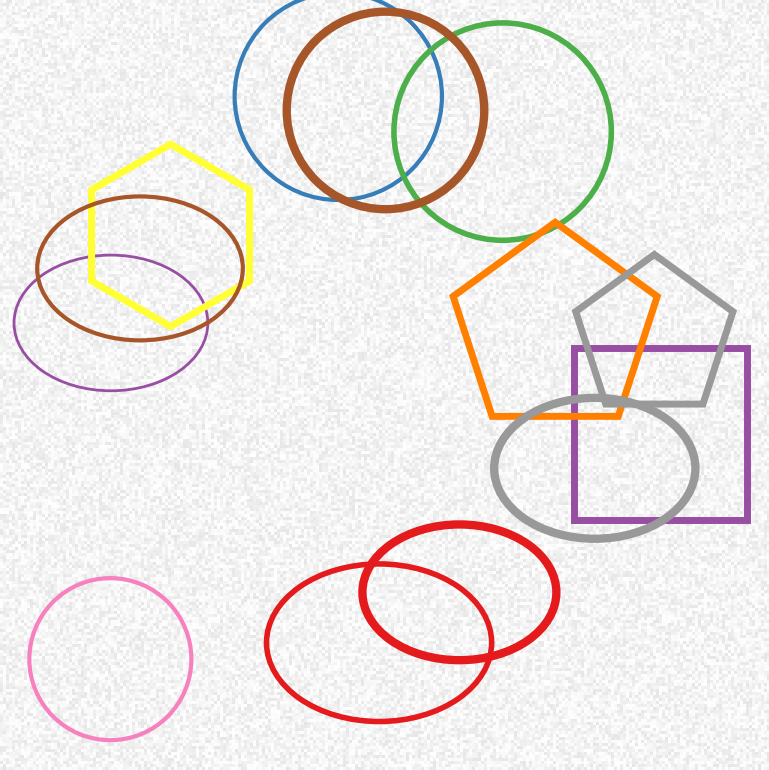[{"shape": "oval", "thickness": 3, "radius": 0.63, "center": [0.597, 0.231]}, {"shape": "oval", "thickness": 2, "radius": 0.73, "center": [0.492, 0.165]}, {"shape": "circle", "thickness": 1.5, "radius": 0.67, "center": [0.439, 0.875]}, {"shape": "circle", "thickness": 2, "radius": 0.71, "center": [0.653, 0.829]}, {"shape": "square", "thickness": 2.5, "radius": 0.56, "center": [0.858, 0.436]}, {"shape": "oval", "thickness": 1, "radius": 0.63, "center": [0.144, 0.581]}, {"shape": "pentagon", "thickness": 2.5, "radius": 0.7, "center": [0.721, 0.572]}, {"shape": "hexagon", "thickness": 2.5, "radius": 0.59, "center": [0.222, 0.694]}, {"shape": "oval", "thickness": 1.5, "radius": 0.67, "center": [0.182, 0.651]}, {"shape": "circle", "thickness": 3, "radius": 0.64, "center": [0.501, 0.857]}, {"shape": "circle", "thickness": 1.5, "radius": 0.53, "center": [0.143, 0.144]}, {"shape": "pentagon", "thickness": 2.5, "radius": 0.54, "center": [0.85, 0.562]}, {"shape": "oval", "thickness": 3, "radius": 0.65, "center": [0.772, 0.392]}]